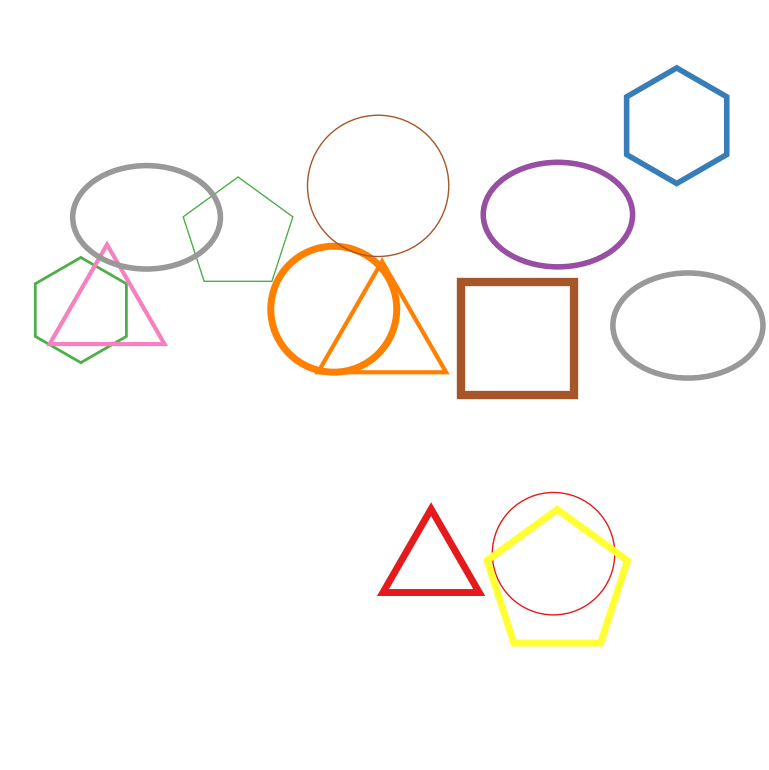[{"shape": "triangle", "thickness": 2.5, "radius": 0.36, "center": [0.56, 0.267]}, {"shape": "circle", "thickness": 0.5, "radius": 0.4, "center": [0.719, 0.281]}, {"shape": "hexagon", "thickness": 2, "radius": 0.38, "center": [0.879, 0.837]}, {"shape": "hexagon", "thickness": 1, "radius": 0.34, "center": [0.105, 0.597]}, {"shape": "pentagon", "thickness": 0.5, "radius": 0.37, "center": [0.309, 0.695]}, {"shape": "oval", "thickness": 2, "radius": 0.48, "center": [0.725, 0.721]}, {"shape": "triangle", "thickness": 1.5, "radius": 0.48, "center": [0.496, 0.565]}, {"shape": "circle", "thickness": 2.5, "radius": 0.41, "center": [0.433, 0.598]}, {"shape": "pentagon", "thickness": 2.5, "radius": 0.48, "center": [0.724, 0.242]}, {"shape": "square", "thickness": 3, "radius": 0.37, "center": [0.672, 0.56]}, {"shape": "circle", "thickness": 0.5, "radius": 0.46, "center": [0.491, 0.759]}, {"shape": "triangle", "thickness": 1.5, "radius": 0.43, "center": [0.139, 0.596]}, {"shape": "oval", "thickness": 2, "radius": 0.48, "center": [0.19, 0.718]}, {"shape": "oval", "thickness": 2, "radius": 0.49, "center": [0.893, 0.577]}]